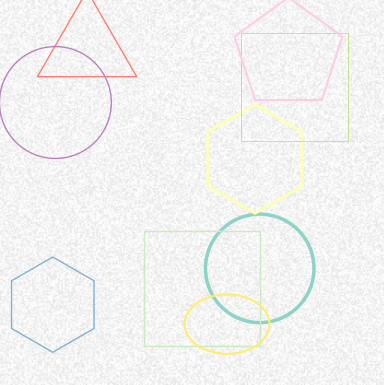[{"shape": "circle", "thickness": 2.5, "radius": 0.7, "center": [0.675, 0.303]}, {"shape": "hexagon", "thickness": 2, "radius": 0.71, "center": [0.662, 0.587]}, {"shape": "triangle", "thickness": 1, "radius": 0.74, "center": [0.226, 0.875]}, {"shape": "hexagon", "thickness": 1, "radius": 0.62, "center": [0.137, 0.209]}, {"shape": "square", "thickness": 0.5, "radius": 0.7, "center": [0.765, 0.775]}, {"shape": "pentagon", "thickness": 1.5, "radius": 0.74, "center": [0.749, 0.859]}, {"shape": "circle", "thickness": 1, "radius": 0.73, "center": [0.144, 0.734]}, {"shape": "square", "thickness": 1, "radius": 0.75, "center": [0.525, 0.251]}, {"shape": "oval", "thickness": 1.5, "radius": 0.55, "center": [0.59, 0.158]}]